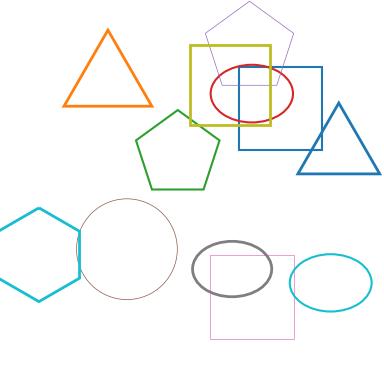[{"shape": "triangle", "thickness": 2, "radius": 0.61, "center": [0.88, 0.61]}, {"shape": "square", "thickness": 1.5, "radius": 0.54, "center": [0.729, 0.718]}, {"shape": "triangle", "thickness": 2, "radius": 0.66, "center": [0.28, 0.79]}, {"shape": "pentagon", "thickness": 1.5, "radius": 0.57, "center": [0.462, 0.6]}, {"shape": "oval", "thickness": 1.5, "radius": 0.53, "center": [0.654, 0.757]}, {"shape": "pentagon", "thickness": 0.5, "radius": 0.6, "center": [0.648, 0.876]}, {"shape": "circle", "thickness": 0.5, "radius": 0.65, "center": [0.33, 0.353]}, {"shape": "square", "thickness": 0.5, "radius": 0.55, "center": [0.655, 0.229]}, {"shape": "oval", "thickness": 2, "radius": 0.51, "center": [0.603, 0.301]}, {"shape": "square", "thickness": 2, "radius": 0.52, "center": [0.598, 0.78]}, {"shape": "hexagon", "thickness": 2, "radius": 0.61, "center": [0.101, 0.338]}, {"shape": "oval", "thickness": 1.5, "radius": 0.53, "center": [0.859, 0.265]}]